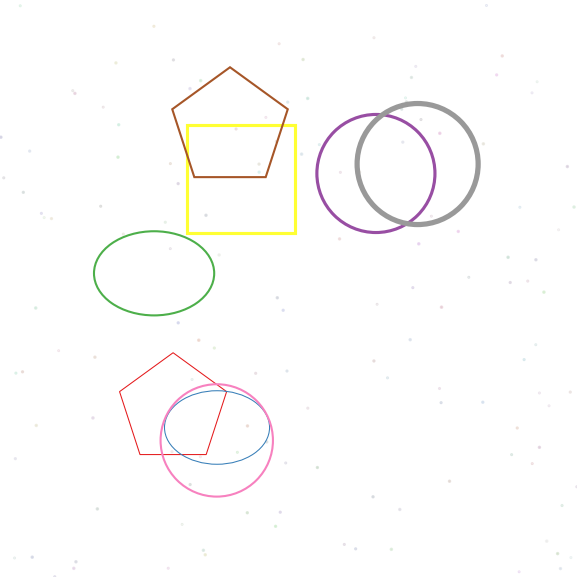[{"shape": "pentagon", "thickness": 0.5, "radius": 0.49, "center": [0.3, 0.291]}, {"shape": "oval", "thickness": 0.5, "radius": 0.45, "center": [0.376, 0.259]}, {"shape": "oval", "thickness": 1, "radius": 0.52, "center": [0.267, 0.526]}, {"shape": "circle", "thickness": 1.5, "radius": 0.51, "center": [0.651, 0.699]}, {"shape": "square", "thickness": 1.5, "radius": 0.47, "center": [0.417, 0.689]}, {"shape": "pentagon", "thickness": 1, "radius": 0.53, "center": [0.398, 0.777]}, {"shape": "circle", "thickness": 1, "radius": 0.49, "center": [0.375, 0.237]}, {"shape": "circle", "thickness": 2.5, "radius": 0.52, "center": [0.723, 0.715]}]